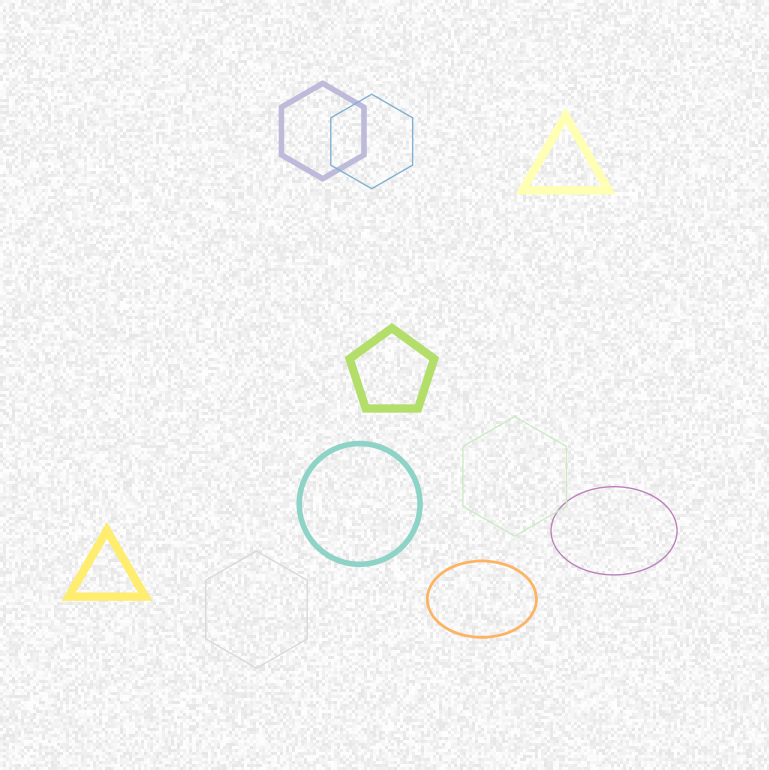[{"shape": "circle", "thickness": 2, "radius": 0.39, "center": [0.467, 0.346]}, {"shape": "triangle", "thickness": 3, "radius": 0.32, "center": [0.735, 0.785]}, {"shape": "hexagon", "thickness": 2, "radius": 0.31, "center": [0.419, 0.83]}, {"shape": "hexagon", "thickness": 0.5, "radius": 0.31, "center": [0.483, 0.816]}, {"shape": "oval", "thickness": 1, "radius": 0.35, "center": [0.626, 0.222]}, {"shape": "pentagon", "thickness": 3, "radius": 0.29, "center": [0.509, 0.516]}, {"shape": "hexagon", "thickness": 0.5, "radius": 0.38, "center": [0.333, 0.208]}, {"shape": "oval", "thickness": 0.5, "radius": 0.41, "center": [0.797, 0.311]}, {"shape": "hexagon", "thickness": 0.5, "radius": 0.39, "center": [0.668, 0.381]}, {"shape": "triangle", "thickness": 3, "radius": 0.29, "center": [0.139, 0.254]}]